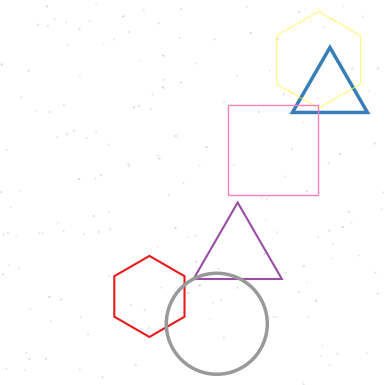[{"shape": "hexagon", "thickness": 1.5, "radius": 0.53, "center": [0.388, 0.23]}, {"shape": "triangle", "thickness": 2.5, "radius": 0.56, "center": [0.857, 0.764]}, {"shape": "triangle", "thickness": 1.5, "radius": 0.66, "center": [0.617, 0.342]}, {"shape": "hexagon", "thickness": 0.5, "radius": 0.63, "center": [0.828, 0.845]}, {"shape": "square", "thickness": 1, "radius": 0.59, "center": [0.71, 0.61]}, {"shape": "circle", "thickness": 2.5, "radius": 0.66, "center": [0.563, 0.159]}]